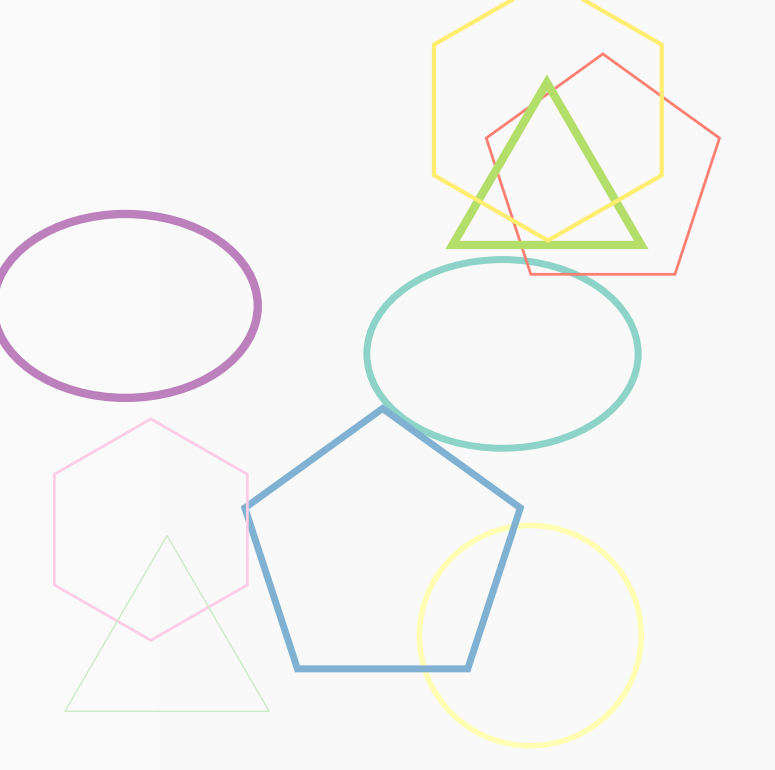[{"shape": "oval", "thickness": 2.5, "radius": 0.88, "center": [0.648, 0.54]}, {"shape": "circle", "thickness": 2, "radius": 0.72, "center": [0.684, 0.175]}, {"shape": "pentagon", "thickness": 1, "radius": 0.79, "center": [0.778, 0.772]}, {"shape": "pentagon", "thickness": 2.5, "radius": 0.93, "center": [0.494, 0.283]}, {"shape": "triangle", "thickness": 3, "radius": 0.7, "center": [0.706, 0.752]}, {"shape": "hexagon", "thickness": 1, "radius": 0.72, "center": [0.195, 0.312]}, {"shape": "oval", "thickness": 3, "radius": 0.85, "center": [0.162, 0.603]}, {"shape": "triangle", "thickness": 0.5, "radius": 0.76, "center": [0.216, 0.152]}, {"shape": "hexagon", "thickness": 1.5, "radius": 0.85, "center": [0.707, 0.857]}]